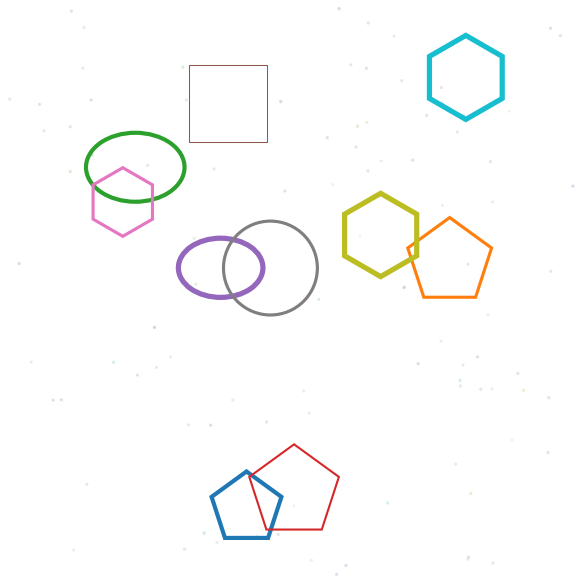[{"shape": "pentagon", "thickness": 2, "radius": 0.32, "center": [0.427, 0.119]}, {"shape": "pentagon", "thickness": 1.5, "radius": 0.38, "center": [0.779, 0.546]}, {"shape": "oval", "thickness": 2, "radius": 0.43, "center": [0.234, 0.71]}, {"shape": "pentagon", "thickness": 1, "radius": 0.41, "center": [0.509, 0.148]}, {"shape": "oval", "thickness": 2.5, "radius": 0.37, "center": [0.382, 0.535]}, {"shape": "square", "thickness": 0.5, "radius": 0.34, "center": [0.395, 0.82]}, {"shape": "hexagon", "thickness": 1.5, "radius": 0.3, "center": [0.213, 0.649]}, {"shape": "circle", "thickness": 1.5, "radius": 0.41, "center": [0.468, 0.535]}, {"shape": "hexagon", "thickness": 2.5, "radius": 0.36, "center": [0.659, 0.592]}, {"shape": "hexagon", "thickness": 2.5, "radius": 0.36, "center": [0.807, 0.865]}]